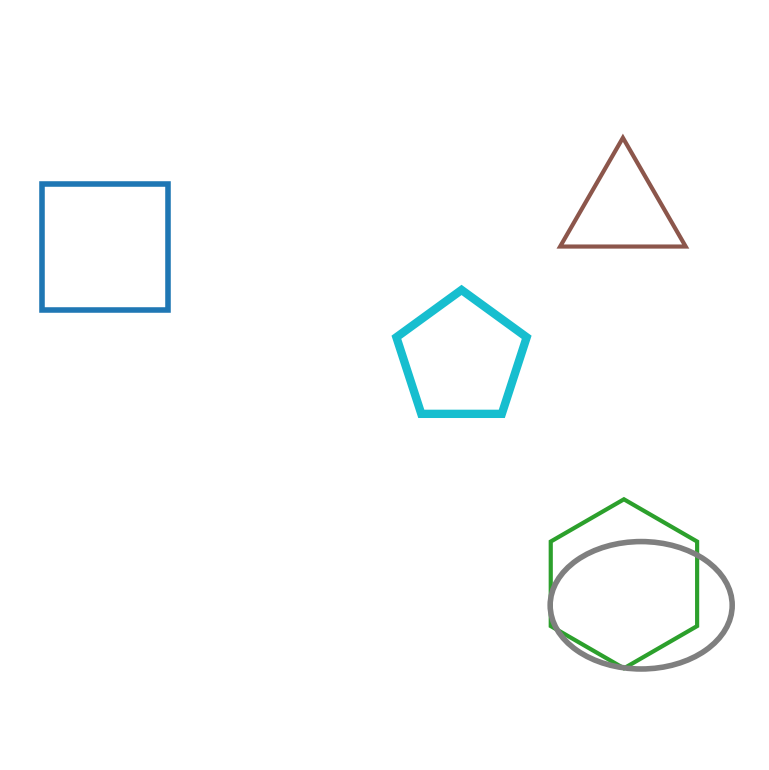[{"shape": "square", "thickness": 2, "radius": 0.41, "center": [0.137, 0.679]}, {"shape": "hexagon", "thickness": 1.5, "radius": 0.55, "center": [0.81, 0.242]}, {"shape": "triangle", "thickness": 1.5, "radius": 0.47, "center": [0.809, 0.727]}, {"shape": "oval", "thickness": 2, "radius": 0.59, "center": [0.833, 0.214]}, {"shape": "pentagon", "thickness": 3, "radius": 0.44, "center": [0.599, 0.535]}]